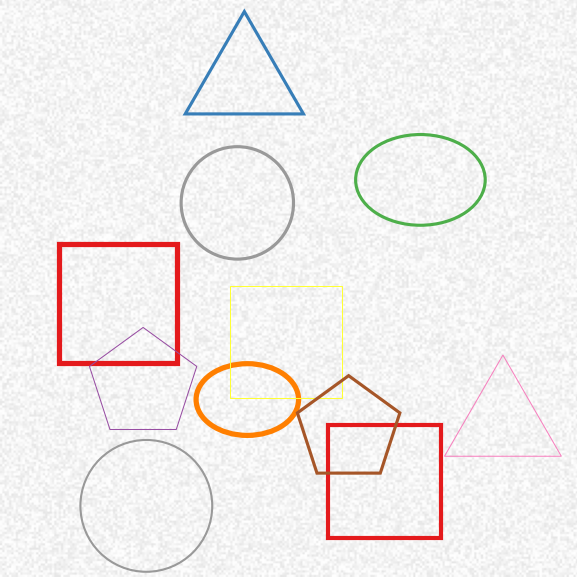[{"shape": "square", "thickness": 2.5, "radius": 0.51, "center": [0.204, 0.474]}, {"shape": "square", "thickness": 2, "radius": 0.49, "center": [0.666, 0.165]}, {"shape": "triangle", "thickness": 1.5, "radius": 0.59, "center": [0.423, 0.861]}, {"shape": "oval", "thickness": 1.5, "radius": 0.56, "center": [0.728, 0.688]}, {"shape": "pentagon", "thickness": 0.5, "radius": 0.49, "center": [0.248, 0.334]}, {"shape": "oval", "thickness": 2.5, "radius": 0.44, "center": [0.428, 0.307]}, {"shape": "square", "thickness": 0.5, "radius": 0.49, "center": [0.496, 0.407]}, {"shape": "pentagon", "thickness": 1.5, "radius": 0.47, "center": [0.604, 0.255]}, {"shape": "triangle", "thickness": 0.5, "radius": 0.58, "center": [0.871, 0.268]}, {"shape": "circle", "thickness": 1, "radius": 0.57, "center": [0.253, 0.123]}, {"shape": "circle", "thickness": 1.5, "radius": 0.49, "center": [0.411, 0.648]}]